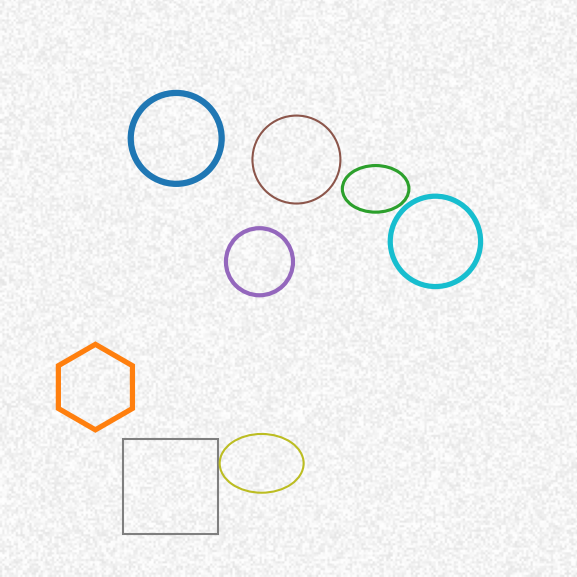[{"shape": "circle", "thickness": 3, "radius": 0.39, "center": [0.305, 0.76]}, {"shape": "hexagon", "thickness": 2.5, "radius": 0.37, "center": [0.165, 0.329]}, {"shape": "oval", "thickness": 1.5, "radius": 0.29, "center": [0.65, 0.672]}, {"shape": "circle", "thickness": 2, "radius": 0.29, "center": [0.449, 0.546]}, {"shape": "circle", "thickness": 1, "radius": 0.38, "center": [0.513, 0.723]}, {"shape": "square", "thickness": 1, "radius": 0.41, "center": [0.296, 0.157]}, {"shape": "oval", "thickness": 1, "radius": 0.36, "center": [0.453, 0.197]}, {"shape": "circle", "thickness": 2.5, "radius": 0.39, "center": [0.754, 0.581]}]